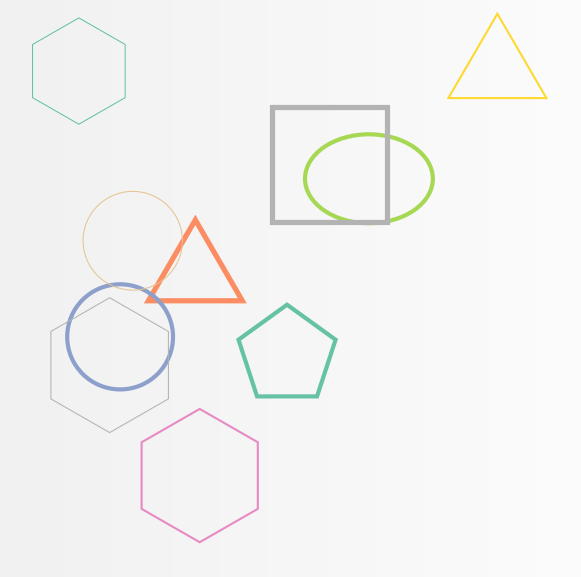[{"shape": "pentagon", "thickness": 2, "radius": 0.44, "center": [0.494, 0.384]}, {"shape": "hexagon", "thickness": 0.5, "radius": 0.46, "center": [0.136, 0.876]}, {"shape": "triangle", "thickness": 2.5, "radius": 0.47, "center": [0.336, 0.525]}, {"shape": "circle", "thickness": 2, "radius": 0.46, "center": [0.207, 0.416]}, {"shape": "hexagon", "thickness": 1, "radius": 0.58, "center": [0.344, 0.176]}, {"shape": "oval", "thickness": 2, "radius": 0.55, "center": [0.635, 0.69]}, {"shape": "triangle", "thickness": 1, "radius": 0.49, "center": [0.856, 0.878]}, {"shape": "circle", "thickness": 0.5, "radius": 0.43, "center": [0.228, 0.582]}, {"shape": "square", "thickness": 2.5, "radius": 0.5, "center": [0.567, 0.714]}, {"shape": "hexagon", "thickness": 0.5, "radius": 0.58, "center": [0.189, 0.367]}]